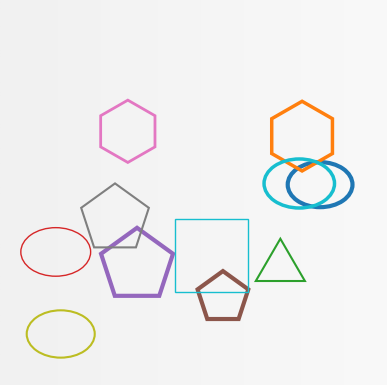[{"shape": "oval", "thickness": 3, "radius": 0.42, "center": [0.826, 0.52]}, {"shape": "hexagon", "thickness": 2.5, "radius": 0.45, "center": [0.78, 0.646]}, {"shape": "triangle", "thickness": 1.5, "radius": 0.37, "center": [0.723, 0.307]}, {"shape": "oval", "thickness": 1, "radius": 0.45, "center": [0.144, 0.346]}, {"shape": "pentagon", "thickness": 3, "radius": 0.49, "center": [0.354, 0.311]}, {"shape": "pentagon", "thickness": 3, "radius": 0.34, "center": [0.575, 0.227]}, {"shape": "hexagon", "thickness": 2, "radius": 0.4, "center": [0.33, 0.659]}, {"shape": "pentagon", "thickness": 1.5, "radius": 0.46, "center": [0.297, 0.432]}, {"shape": "oval", "thickness": 1.5, "radius": 0.44, "center": [0.157, 0.133]}, {"shape": "square", "thickness": 1, "radius": 0.47, "center": [0.546, 0.335]}, {"shape": "oval", "thickness": 2.5, "radius": 0.45, "center": [0.772, 0.523]}]